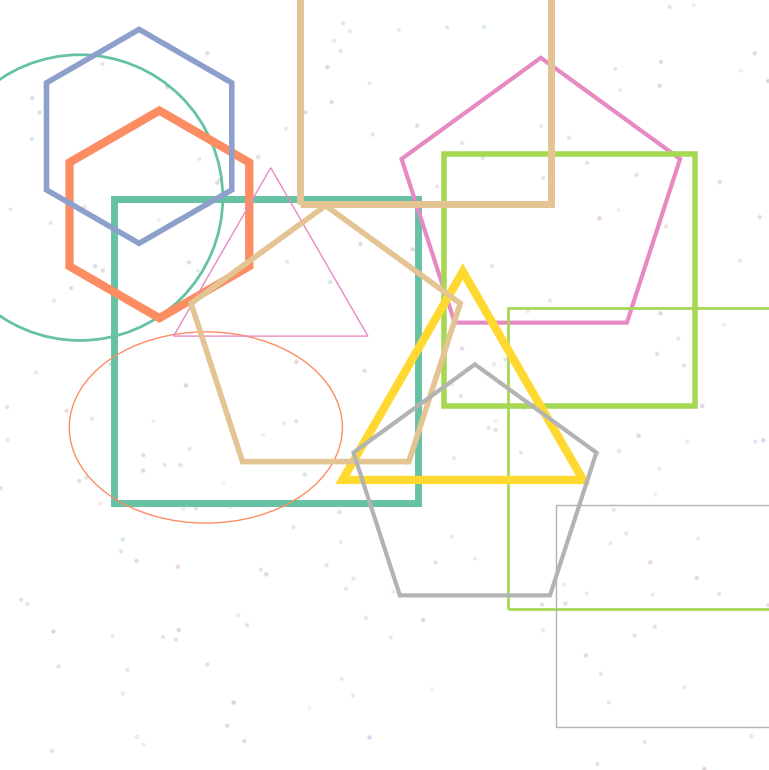[{"shape": "square", "thickness": 2.5, "radius": 0.99, "center": [0.345, 0.544]}, {"shape": "circle", "thickness": 1, "radius": 0.93, "center": [0.104, 0.743]}, {"shape": "hexagon", "thickness": 3, "radius": 0.67, "center": [0.207, 0.722]}, {"shape": "oval", "thickness": 0.5, "radius": 0.89, "center": [0.267, 0.445]}, {"shape": "hexagon", "thickness": 2, "radius": 0.69, "center": [0.181, 0.823]}, {"shape": "triangle", "thickness": 0.5, "radius": 0.73, "center": [0.352, 0.636]}, {"shape": "pentagon", "thickness": 1.5, "radius": 0.95, "center": [0.702, 0.735]}, {"shape": "square", "thickness": 2, "radius": 0.82, "center": [0.74, 0.636]}, {"shape": "square", "thickness": 1, "radius": 0.98, "center": [0.855, 0.405]}, {"shape": "triangle", "thickness": 3, "radius": 0.9, "center": [0.601, 0.467]}, {"shape": "pentagon", "thickness": 2, "radius": 0.92, "center": [0.423, 0.549]}, {"shape": "square", "thickness": 2.5, "radius": 0.81, "center": [0.553, 0.898]}, {"shape": "pentagon", "thickness": 1.5, "radius": 0.83, "center": [0.617, 0.361]}, {"shape": "square", "thickness": 0.5, "radius": 0.72, "center": [0.867, 0.2]}]